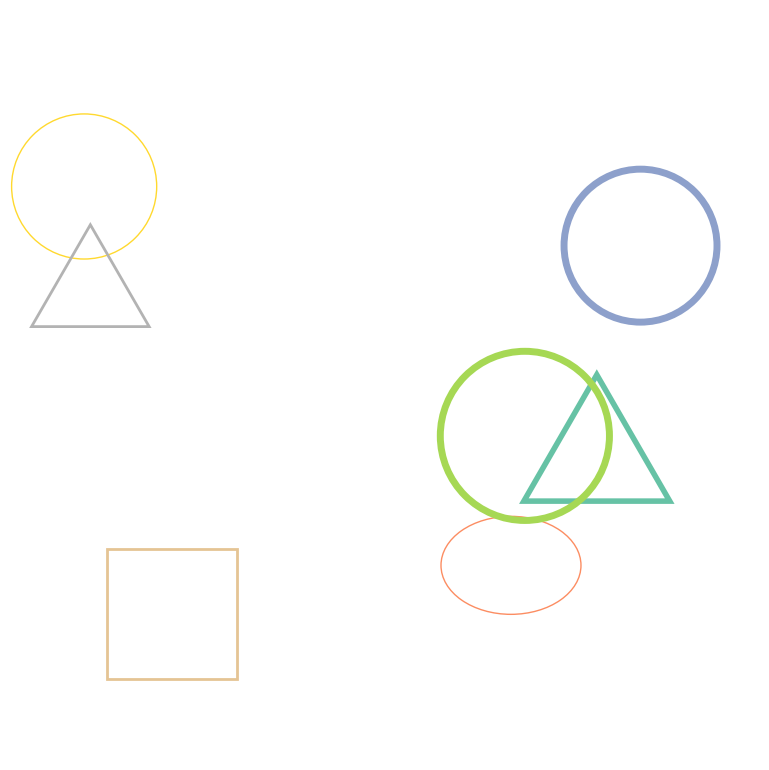[{"shape": "triangle", "thickness": 2, "radius": 0.55, "center": [0.775, 0.404]}, {"shape": "oval", "thickness": 0.5, "radius": 0.45, "center": [0.664, 0.266]}, {"shape": "circle", "thickness": 2.5, "radius": 0.5, "center": [0.832, 0.681]}, {"shape": "circle", "thickness": 2.5, "radius": 0.55, "center": [0.682, 0.434]}, {"shape": "circle", "thickness": 0.5, "radius": 0.47, "center": [0.109, 0.758]}, {"shape": "square", "thickness": 1, "radius": 0.42, "center": [0.224, 0.202]}, {"shape": "triangle", "thickness": 1, "radius": 0.44, "center": [0.117, 0.62]}]